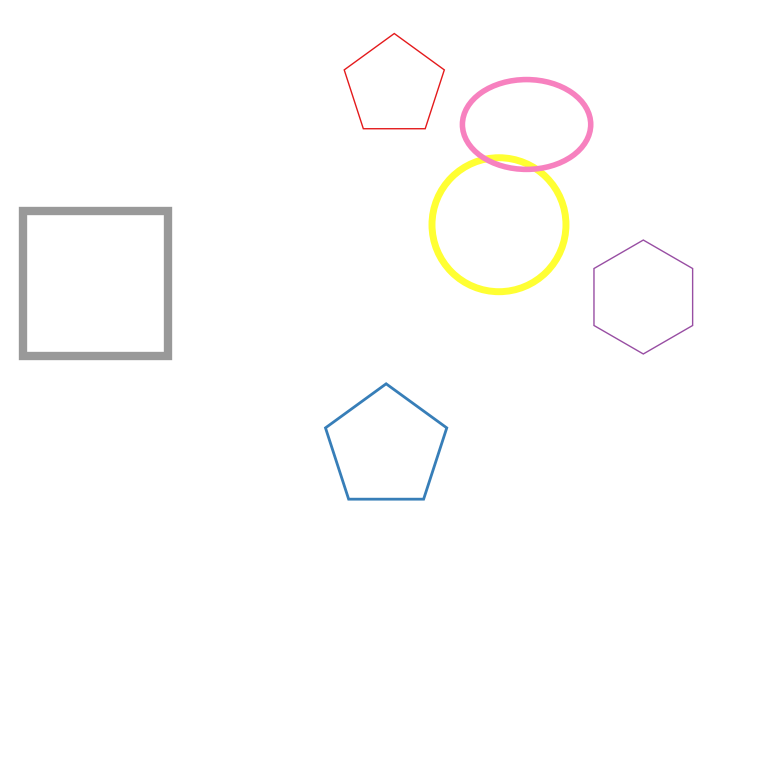[{"shape": "pentagon", "thickness": 0.5, "radius": 0.34, "center": [0.512, 0.888]}, {"shape": "pentagon", "thickness": 1, "radius": 0.41, "center": [0.501, 0.419]}, {"shape": "hexagon", "thickness": 0.5, "radius": 0.37, "center": [0.835, 0.614]}, {"shape": "circle", "thickness": 2.5, "radius": 0.43, "center": [0.648, 0.708]}, {"shape": "oval", "thickness": 2, "radius": 0.42, "center": [0.684, 0.838]}, {"shape": "square", "thickness": 3, "radius": 0.47, "center": [0.123, 0.631]}]